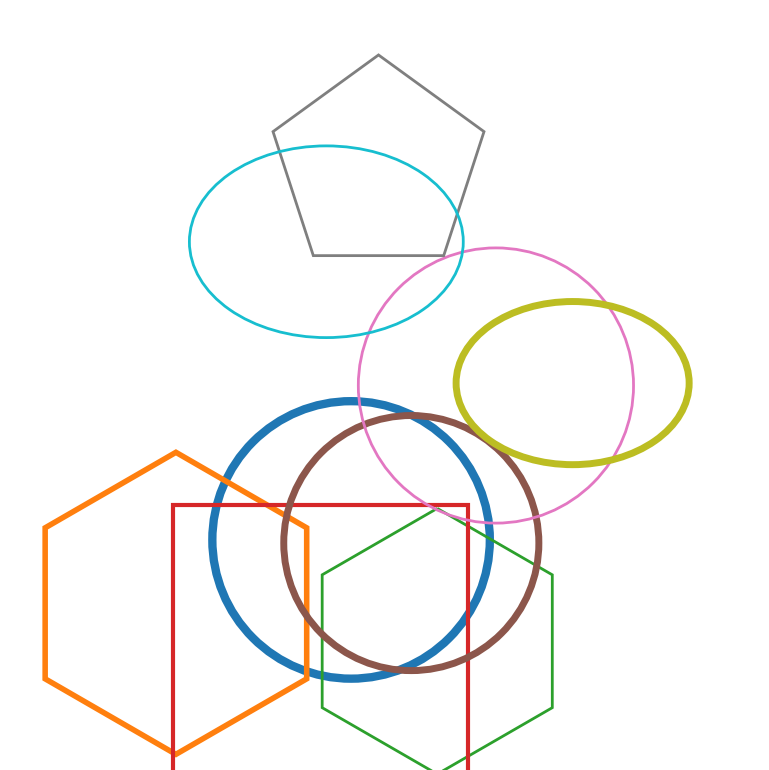[{"shape": "circle", "thickness": 3, "radius": 0.9, "center": [0.456, 0.299]}, {"shape": "hexagon", "thickness": 2, "radius": 0.98, "center": [0.228, 0.216]}, {"shape": "hexagon", "thickness": 1, "radius": 0.86, "center": [0.568, 0.167]}, {"shape": "square", "thickness": 1.5, "radius": 0.96, "center": [0.416, 0.152]}, {"shape": "circle", "thickness": 2.5, "radius": 0.83, "center": [0.534, 0.295]}, {"shape": "circle", "thickness": 1, "radius": 0.89, "center": [0.644, 0.499]}, {"shape": "pentagon", "thickness": 1, "radius": 0.72, "center": [0.492, 0.785]}, {"shape": "oval", "thickness": 2.5, "radius": 0.76, "center": [0.744, 0.502]}, {"shape": "oval", "thickness": 1, "radius": 0.89, "center": [0.424, 0.686]}]